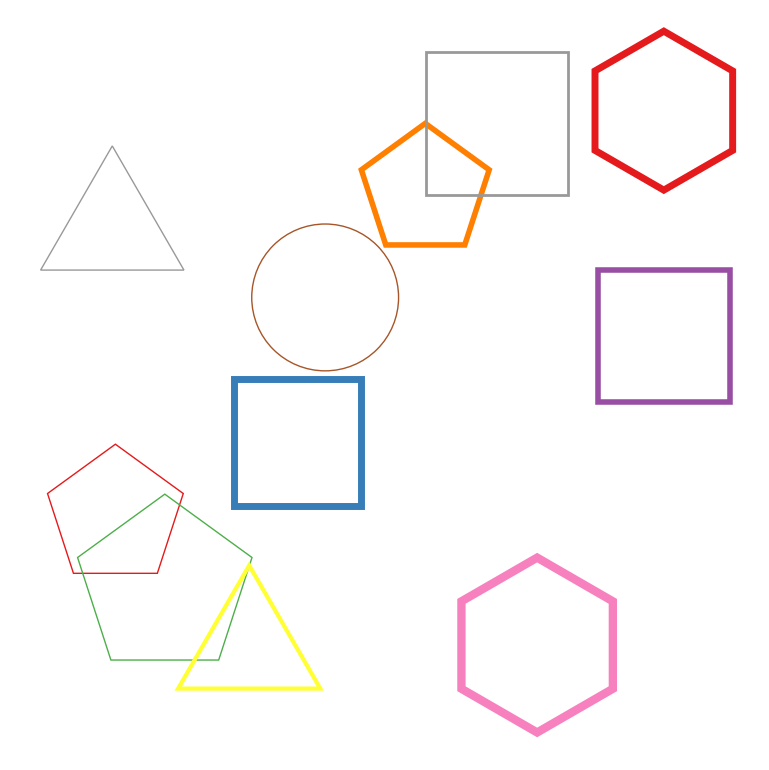[{"shape": "pentagon", "thickness": 0.5, "radius": 0.46, "center": [0.15, 0.33]}, {"shape": "hexagon", "thickness": 2.5, "radius": 0.52, "center": [0.862, 0.856]}, {"shape": "square", "thickness": 2.5, "radius": 0.41, "center": [0.387, 0.425]}, {"shape": "pentagon", "thickness": 0.5, "radius": 0.6, "center": [0.214, 0.239]}, {"shape": "square", "thickness": 2, "radius": 0.43, "center": [0.863, 0.564]}, {"shape": "pentagon", "thickness": 2, "radius": 0.44, "center": [0.552, 0.752]}, {"shape": "triangle", "thickness": 1.5, "radius": 0.53, "center": [0.324, 0.159]}, {"shape": "circle", "thickness": 0.5, "radius": 0.48, "center": [0.422, 0.614]}, {"shape": "hexagon", "thickness": 3, "radius": 0.57, "center": [0.698, 0.162]}, {"shape": "triangle", "thickness": 0.5, "radius": 0.54, "center": [0.146, 0.703]}, {"shape": "square", "thickness": 1, "radius": 0.46, "center": [0.645, 0.839]}]